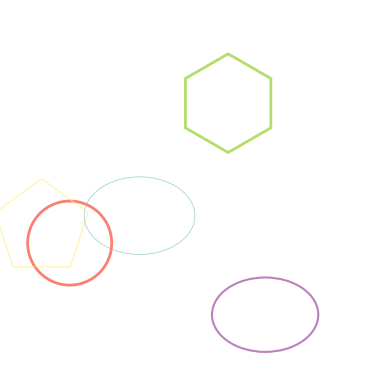[{"shape": "oval", "thickness": 0.5, "radius": 0.72, "center": [0.362, 0.44]}, {"shape": "circle", "thickness": 2, "radius": 0.55, "center": [0.181, 0.369]}, {"shape": "hexagon", "thickness": 2, "radius": 0.64, "center": [0.593, 0.732]}, {"shape": "oval", "thickness": 1.5, "radius": 0.69, "center": [0.689, 0.183]}, {"shape": "pentagon", "thickness": 0.5, "radius": 0.63, "center": [0.108, 0.409]}]